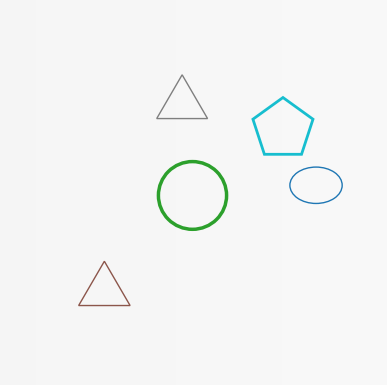[{"shape": "oval", "thickness": 1, "radius": 0.34, "center": [0.816, 0.519]}, {"shape": "circle", "thickness": 2.5, "radius": 0.44, "center": [0.497, 0.492]}, {"shape": "triangle", "thickness": 1, "radius": 0.38, "center": [0.269, 0.245]}, {"shape": "triangle", "thickness": 1, "radius": 0.38, "center": [0.47, 0.73]}, {"shape": "pentagon", "thickness": 2, "radius": 0.41, "center": [0.73, 0.665]}]